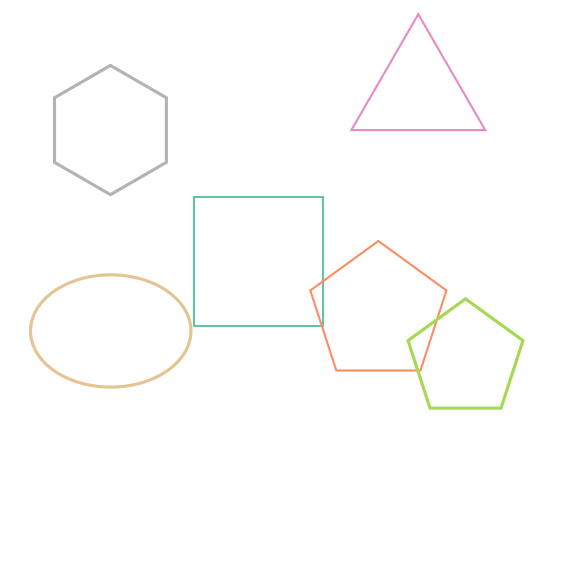[{"shape": "square", "thickness": 1, "radius": 0.56, "center": [0.447, 0.546]}, {"shape": "pentagon", "thickness": 1, "radius": 0.62, "center": [0.655, 0.458]}, {"shape": "triangle", "thickness": 1, "radius": 0.67, "center": [0.724, 0.841]}, {"shape": "pentagon", "thickness": 1.5, "radius": 0.52, "center": [0.806, 0.377]}, {"shape": "oval", "thickness": 1.5, "radius": 0.69, "center": [0.192, 0.426]}, {"shape": "hexagon", "thickness": 1.5, "radius": 0.56, "center": [0.191, 0.774]}]